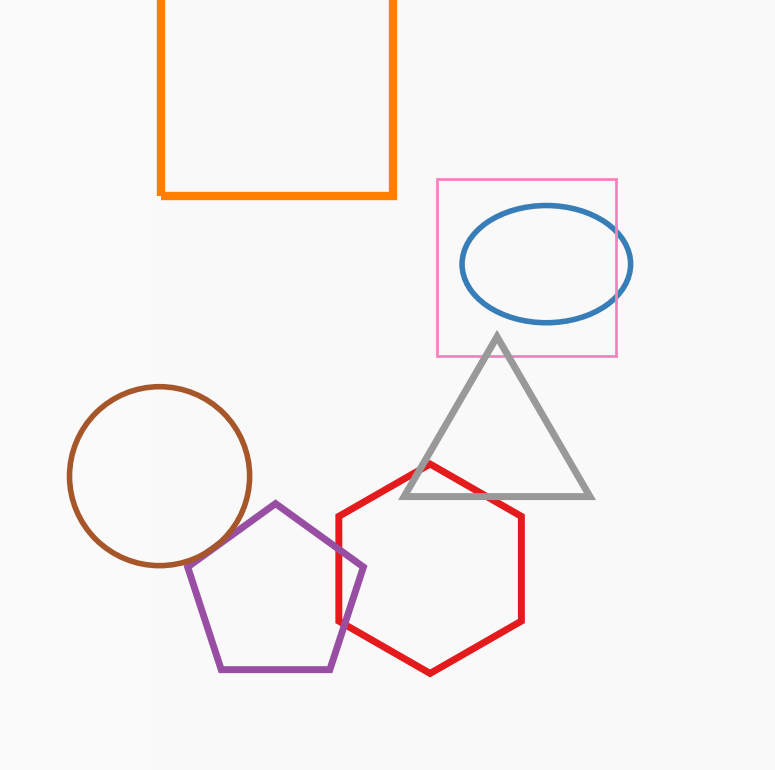[{"shape": "hexagon", "thickness": 2.5, "radius": 0.68, "center": [0.555, 0.261]}, {"shape": "oval", "thickness": 2, "radius": 0.54, "center": [0.705, 0.657]}, {"shape": "pentagon", "thickness": 2.5, "radius": 0.6, "center": [0.356, 0.227]}, {"shape": "square", "thickness": 3, "radius": 0.75, "center": [0.358, 0.895]}, {"shape": "circle", "thickness": 2, "radius": 0.58, "center": [0.206, 0.382]}, {"shape": "square", "thickness": 1, "radius": 0.57, "center": [0.679, 0.653]}, {"shape": "triangle", "thickness": 2.5, "radius": 0.69, "center": [0.641, 0.424]}]